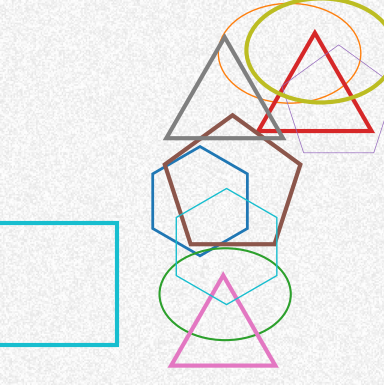[{"shape": "hexagon", "thickness": 2, "radius": 0.71, "center": [0.52, 0.477]}, {"shape": "oval", "thickness": 1, "radius": 0.93, "center": [0.752, 0.862]}, {"shape": "oval", "thickness": 1.5, "radius": 0.85, "center": [0.585, 0.236]}, {"shape": "triangle", "thickness": 3, "radius": 0.85, "center": [0.818, 0.745]}, {"shape": "pentagon", "thickness": 0.5, "radius": 0.78, "center": [0.88, 0.729]}, {"shape": "pentagon", "thickness": 3, "radius": 0.93, "center": [0.604, 0.515]}, {"shape": "triangle", "thickness": 3, "radius": 0.78, "center": [0.58, 0.128]}, {"shape": "triangle", "thickness": 3, "radius": 0.87, "center": [0.583, 0.728]}, {"shape": "oval", "thickness": 3, "radius": 0.97, "center": [0.833, 0.869]}, {"shape": "hexagon", "thickness": 1, "radius": 0.75, "center": [0.588, 0.36]}, {"shape": "square", "thickness": 3, "radius": 0.79, "center": [0.147, 0.263]}]